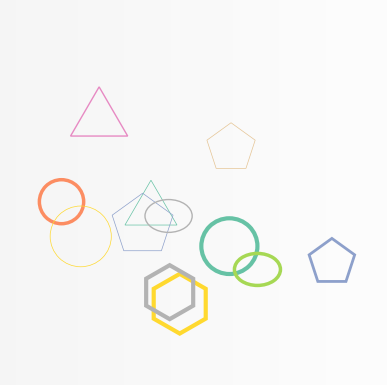[{"shape": "triangle", "thickness": 0.5, "radius": 0.39, "center": [0.39, 0.454]}, {"shape": "circle", "thickness": 3, "radius": 0.36, "center": [0.592, 0.361]}, {"shape": "circle", "thickness": 2.5, "radius": 0.29, "center": [0.159, 0.476]}, {"shape": "pentagon", "thickness": 2, "radius": 0.31, "center": [0.857, 0.319]}, {"shape": "pentagon", "thickness": 0.5, "radius": 0.41, "center": [0.368, 0.416]}, {"shape": "triangle", "thickness": 1, "radius": 0.43, "center": [0.256, 0.689]}, {"shape": "oval", "thickness": 2.5, "radius": 0.3, "center": [0.664, 0.3]}, {"shape": "circle", "thickness": 0.5, "radius": 0.39, "center": [0.208, 0.386]}, {"shape": "hexagon", "thickness": 3, "radius": 0.39, "center": [0.464, 0.211]}, {"shape": "pentagon", "thickness": 0.5, "radius": 0.33, "center": [0.596, 0.616]}, {"shape": "hexagon", "thickness": 3, "radius": 0.35, "center": [0.438, 0.241]}, {"shape": "oval", "thickness": 1, "radius": 0.3, "center": [0.435, 0.439]}]